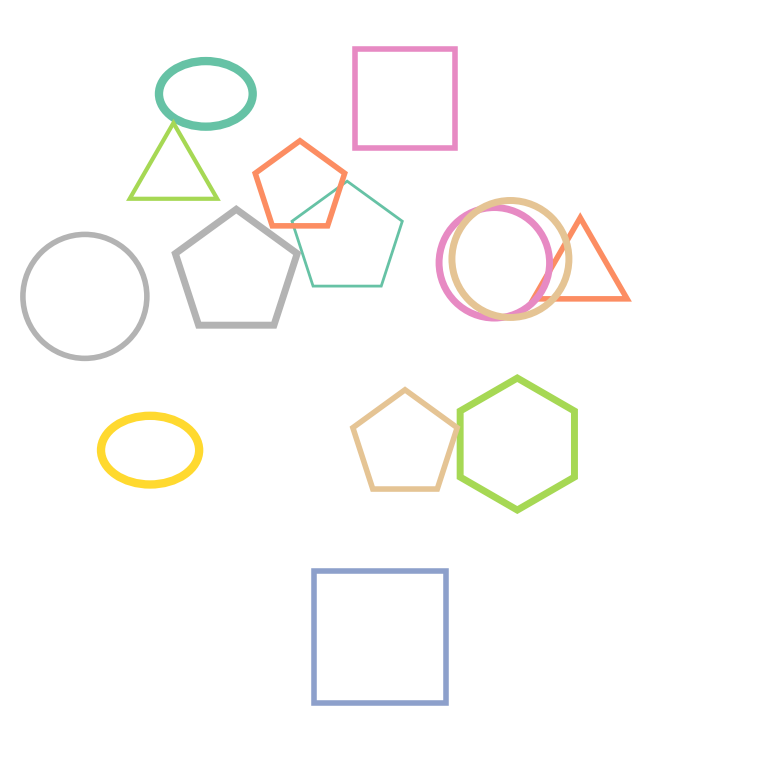[{"shape": "pentagon", "thickness": 1, "radius": 0.38, "center": [0.451, 0.689]}, {"shape": "oval", "thickness": 3, "radius": 0.3, "center": [0.267, 0.878]}, {"shape": "triangle", "thickness": 2, "radius": 0.35, "center": [0.754, 0.647]}, {"shape": "pentagon", "thickness": 2, "radius": 0.31, "center": [0.39, 0.756]}, {"shape": "square", "thickness": 2, "radius": 0.43, "center": [0.494, 0.173]}, {"shape": "square", "thickness": 2, "radius": 0.32, "center": [0.526, 0.872]}, {"shape": "circle", "thickness": 2.5, "radius": 0.36, "center": [0.642, 0.659]}, {"shape": "triangle", "thickness": 1.5, "radius": 0.33, "center": [0.225, 0.775]}, {"shape": "hexagon", "thickness": 2.5, "radius": 0.43, "center": [0.672, 0.423]}, {"shape": "oval", "thickness": 3, "radius": 0.32, "center": [0.195, 0.415]}, {"shape": "pentagon", "thickness": 2, "radius": 0.36, "center": [0.526, 0.423]}, {"shape": "circle", "thickness": 2.5, "radius": 0.38, "center": [0.663, 0.664]}, {"shape": "circle", "thickness": 2, "radius": 0.4, "center": [0.11, 0.615]}, {"shape": "pentagon", "thickness": 2.5, "radius": 0.42, "center": [0.307, 0.645]}]